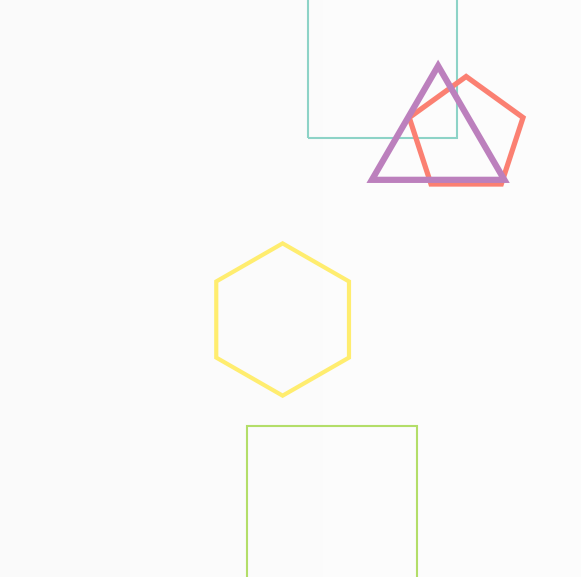[{"shape": "square", "thickness": 1, "radius": 0.64, "center": [0.658, 0.888]}, {"shape": "pentagon", "thickness": 2.5, "radius": 0.51, "center": [0.802, 0.764]}, {"shape": "square", "thickness": 1, "radius": 0.73, "center": [0.572, 0.115]}, {"shape": "triangle", "thickness": 3, "radius": 0.66, "center": [0.754, 0.754]}, {"shape": "hexagon", "thickness": 2, "radius": 0.66, "center": [0.486, 0.446]}]